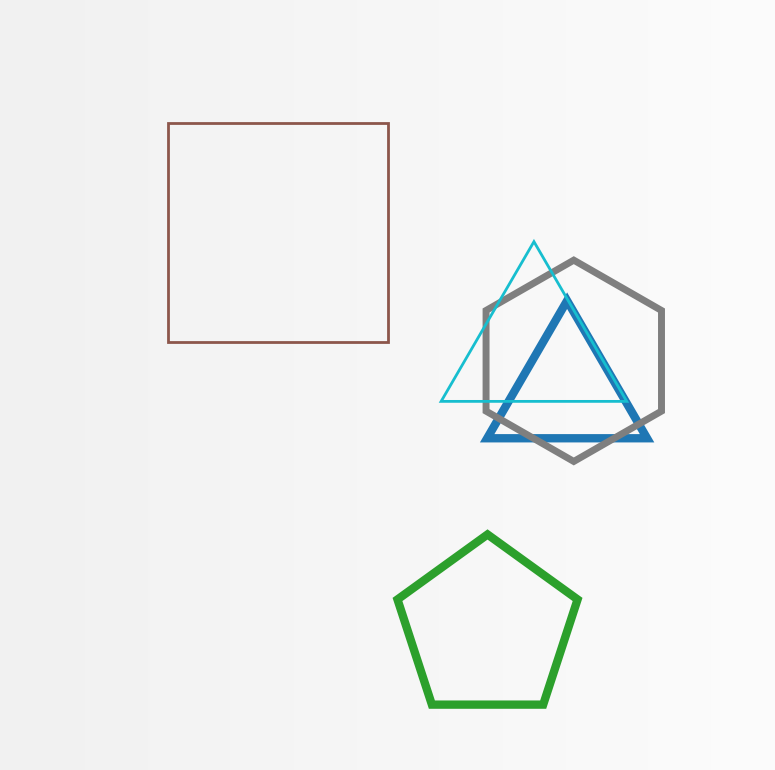[{"shape": "triangle", "thickness": 3, "radius": 0.6, "center": [0.732, 0.49]}, {"shape": "pentagon", "thickness": 3, "radius": 0.61, "center": [0.629, 0.184]}, {"shape": "square", "thickness": 1, "radius": 0.71, "center": [0.359, 0.698]}, {"shape": "hexagon", "thickness": 2.5, "radius": 0.65, "center": [0.74, 0.531]}, {"shape": "triangle", "thickness": 1, "radius": 0.69, "center": [0.689, 0.548]}]